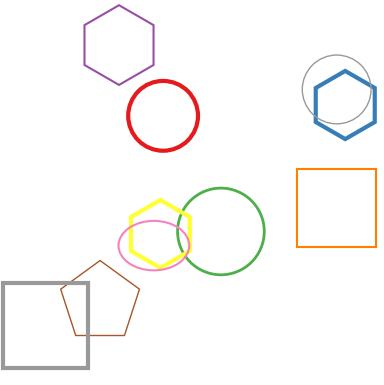[{"shape": "circle", "thickness": 3, "radius": 0.45, "center": [0.424, 0.699]}, {"shape": "hexagon", "thickness": 3, "radius": 0.44, "center": [0.897, 0.727]}, {"shape": "circle", "thickness": 2, "radius": 0.56, "center": [0.574, 0.399]}, {"shape": "hexagon", "thickness": 1.5, "radius": 0.52, "center": [0.309, 0.883]}, {"shape": "square", "thickness": 1.5, "radius": 0.51, "center": [0.874, 0.46]}, {"shape": "hexagon", "thickness": 3, "radius": 0.44, "center": [0.417, 0.392]}, {"shape": "pentagon", "thickness": 1, "radius": 0.54, "center": [0.26, 0.216]}, {"shape": "oval", "thickness": 1.5, "radius": 0.46, "center": [0.4, 0.362]}, {"shape": "circle", "thickness": 1, "radius": 0.45, "center": [0.875, 0.768]}, {"shape": "square", "thickness": 3, "radius": 0.55, "center": [0.119, 0.154]}]